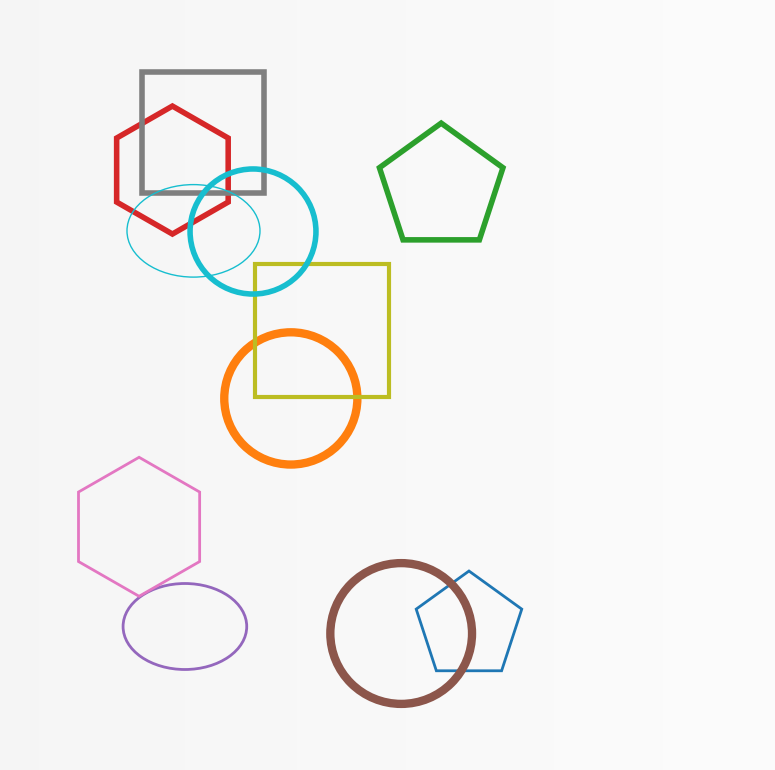[{"shape": "pentagon", "thickness": 1, "radius": 0.36, "center": [0.605, 0.187]}, {"shape": "circle", "thickness": 3, "radius": 0.43, "center": [0.375, 0.483]}, {"shape": "pentagon", "thickness": 2, "radius": 0.42, "center": [0.569, 0.756]}, {"shape": "hexagon", "thickness": 2, "radius": 0.42, "center": [0.222, 0.779]}, {"shape": "oval", "thickness": 1, "radius": 0.4, "center": [0.239, 0.186]}, {"shape": "circle", "thickness": 3, "radius": 0.46, "center": [0.518, 0.177]}, {"shape": "hexagon", "thickness": 1, "radius": 0.45, "center": [0.179, 0.316]}, {"shape": "square", "thickness": 2, "radius": 0.39, "center": [0.262, 0.828]}, {"shape": "square", "thickness": 1.5, "radius": 0.43, "center": [0.416, 0.571]}, {"shape": "circle", "thickness": 2, "radius": 0.41, "center": [0.326, 0.699]}, {"shape": "oval", "thickness": 0.5, "radius": 0.43, "center": [0.25, 0.7]}]